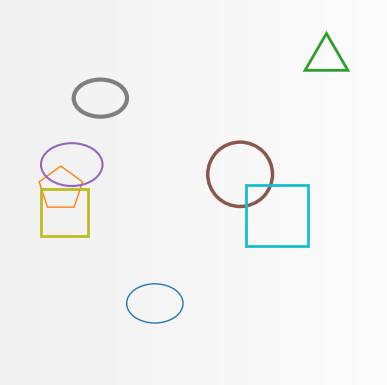[{"shape": "oval", "thickness": 1, "radius": 0.36, "center": [0.4, 0.212]}, {"shape": "pentagon", "thickness": 1, "radius": 0.29, "center": [0.157, 0.51]}, {"shape": "triangle", "thickness": 2, "radius": 0.32, "center": [0.842, 0.849]}, {"shape": "oval", "thickness": 1.5, "radius": 0.4, "center": [0.185, 0.572]}, {"shape": "circle", "thickness": 2.5, "radius": 0.42, "center": [0.62, 0.547]}, {"shape": "oval", "thickness": 3, "radius": 0.34, "center": [0.259, 0.745]}, {"shape": "square", "thickness": 2, "radius": 0.3, "center": [0.166, 0.448]}, {"shape": "square", "thickness": 2, "radius": 0.4, "center": [0.714, 0.439]}]